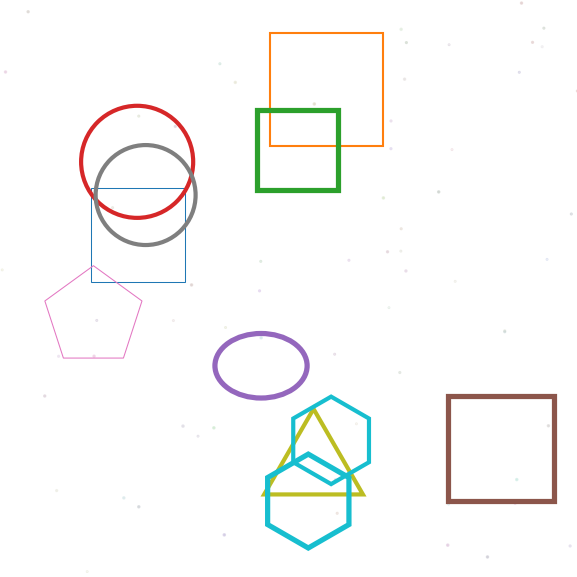[{"shape": "square", "thickness": 0.5, "radius": 0.41, "center": [0.238, 0.592]}, {"shape": "square", "thickness": 1, "radius": 0.49, "center": [0.565, 0.844]}, {"shape": "square", "thickness": 2.5, "radius": 0.35, "center": [0.515, 0.739]}, {"shape": "circle", "thickness": 2, "radius": 0.49, "center": [0.237, 0.719]}, {"shape": "oval", "thickness": 2.5, "radius": 0.4, "center": [0.452, 0.366]}, {"shape": "square", "thickness": 2.5, "radius": 0.46, "center": [0.867, 0.223]}, {"shape": "pentagon", "thickness": 0.5, "radius": 0.44, "center": [0.162, 0.451]}, {"shape": "circle", "thickness": 2, "radius": 0.43, "center": [0.252, 0.661]}, {"shape": "triangle", "thickness": 2, "radius": 0.49, "center": [0.543, 0.192]}, {"shape": "hexagon", "thickness": 2, "radius": 0.38, "center": [0.573, 0.237]}, {"shape": "hexagon", "thickness": 2.5, "radius": 0.41, "center": [0.534, 0.131]}]